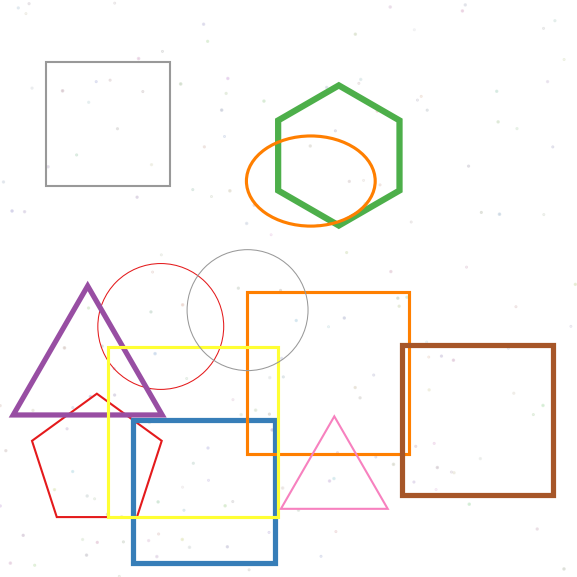[{"shape": "circle", "thickness": 0.5, "radius": 0.54, "center": [0.278, 0.434]}, {"shape": "pentagon", "thickness": 1, "radius": 0.59, "center": [0.168, 0.199]}, {"shape": "square", "thickness": 2.5, "radius": 0.62, "center": [0.353, 0.148]}, {"shape": "hexagon", "thickness": 3, "radius": 0.61, "center": [0.587, 0.73]}, {"shape": "triangle", "thickness": 2.5, "radius": 0.74, "center": [0.152, 0.355]}, {"shape": "oval", "thickness": 1.5, "radius": 0.56, "center": [0.538, 0.686]}, {"shape": "square", "thickness": 1.5, "radius": 0.7, "center": [0.568, 0.353]}, {"shape": "square", "thickness": 1.5, "radius": 0.73, "center": [0.334, 0.252]}, {"shape": "square", "thickness": 2.5, "radius": 0.65, "center": [0.827, 0.272]}, {"shape": "triangle", "thickness": 1, "radius": 0.53, "center": [0.579, 0.171]}, {"shape": "circle", "thickness": 0.5, "radius": 0.52, "center": [0.429, 0.462]}, {"shape": "square", "thickness": 1, "radius": 0.54, "center": [0.188, 0.785]}]